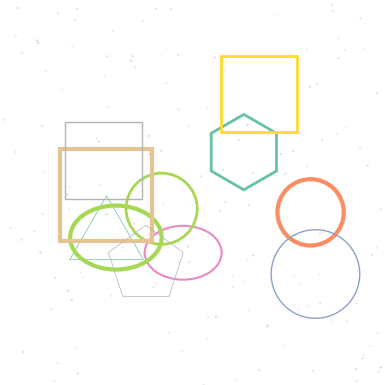[{"shape": "triangle", "thickness": 0.5, "radius": 0.55, "center": [0.277, 0.381]}, {"shape": "hexagon", "thickness": 2, "radius": 0.49, "center": [0.633, 0.605]}, {"shape": "circle", "thickness": 3, "radius": 0.43, "center": [0.807, 0.448]}, {"shape": "circle", "thickness": 1, "radius": 0.58, "center": [0.819, 0.288]}, {"shape": "oval", "thickness": 1.5, "radius": 0.5, "center": [0.476, 0.344]}, {"shape": "circle", "thickness": 2, "radius": 0.46, "center": [0.42, 0.458]}, {"shape": "oval", "thickness": 3, "radius": 0.59, "center": [0.301, 0.383]}, {"shape": "square", "thickness": 2, "radius": 0.49, "center": [0.673, 0.755]}, {"shape": "square", "thickness": 3, "radius": 0.6, "center": [0.275, 0.494]}, {"shape": "pentagon", "thickness": 0.5, "radius": 0.51, "center": [0.379, 0.313]}, {"shape": "square", "thickness": 1, "radius": 0.5, "center": [0.269, 0.583]}]